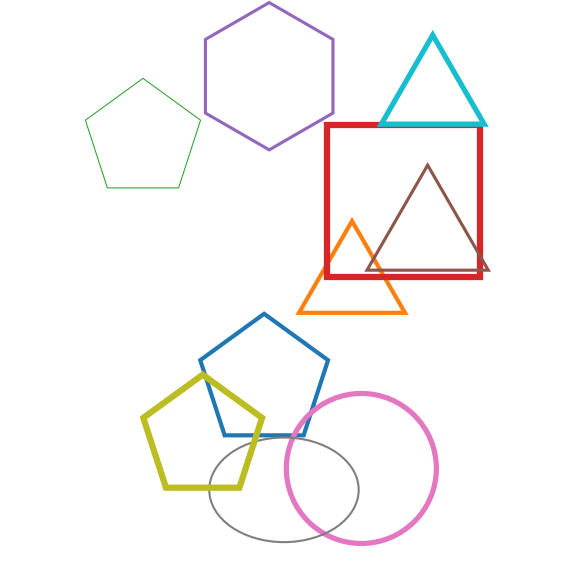[{"shape": "pentagon", "thickness": 2, "radius": 0.58, "center": [0.457, 0.339]}, {"shape": "triangle", "thickness": 2, "radius": 0.53, "center": [0.61, 0.51]}, {"shape": "pentagon", "thickness": 0.5, "radius": 0.52, "center": [0.248, 0.759]}, {"shape": "square", "thickness": 3, "radius": 0.66, "center": [0.699, 0.651]}, {"shape": "hexagon", "thickness": 1.5, "radius": 0.64, "center": [0.466, 0.867]}, {"shape": "triangle", "thickness": 1.5, "radius": 0.61, "center": [0.741, 0.592]}, {"shape": "circle", "thickness": 2.5, "radius": 0.65, "center": [0.626, 0.188]}, {"shape": "oval", "thickness": 1, "radius": 0.65, "center": [0.492, 0.151]}, {"shape": "pentagon", "thickness": 3, "radius": 0.54, "center": [0.351, 0.242]}, {"shape": "triangle", "thickness": 2.5, "radius": 0.51, "center": [0.749, 0.836]}]